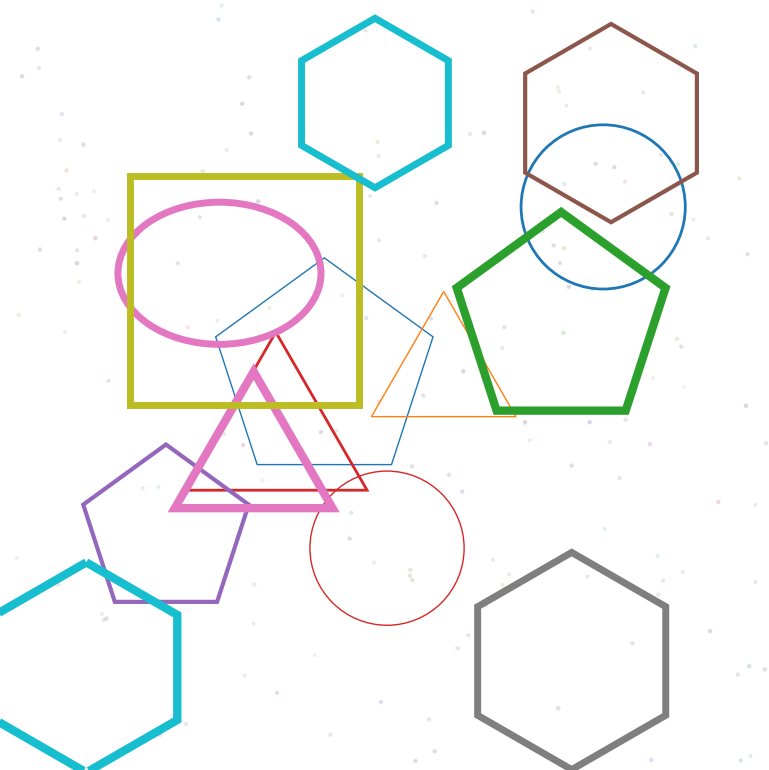[{"shape": "circle", "thickness": 1, "radius": 0.53, "center": [0.783, 0.731]}, {"shape": "pentagon", "thickness": 0.5, "radius": 0.74, "center": [0.421, 0.517]}, {"shape": "triangle", "thickness": 0.5, "radius": 0.54, "center": [0.576, 0.513]}, {"shape": "pentagon", "thickness": 3, "radius": 0.71, "center": [0.729, 0.582]}, {"shape": "circle", "thickness": 0.5, "radius": 0.5, "center": [0.503, 0.288]}, {"shape": "triangle", "thickness": 1, "radius": 0.68, "center": [0.358, 0.432]}, {"shape": "pentagon", "thickness": 1.5, "radius": 0.56, "center": [0.216, 0.31]}, {"shape": "hexagon", "thickness": 1.5, "radius": 0.64, "center": [0.794, 0.84]}, {"shape": "triangle", "thickness": 3, "radius": 0.59, "center": [0.329, 0.399]}, {"shape": "oval", "thickness": 2.5, "radius": 0.66, "center": [0.285, 0.645]}, {"shape": "hexagon", "thickness": 2.5, "radius": 0.71, "center": [0.742, 0.142]}, {"shape": "square", "thickness": 2.5, "radius": 0.74, "center": [0.318, 0.623]}, {"shape": "hexagon", "thickness": 2.5, "radius": 0.55, "center": [0.487, 0.866]}, {"shape": "hexagon", "thickness": 3, "radius": 0.68, "center": [0.112, 0.133]}]